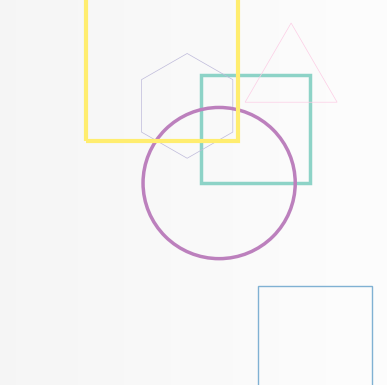[{"shape": "square", "thickness": 2.5, "radius": 0.7, "center": [0.66, 0.664]}, {"shape": "hexagon", "thickness": 0.5, "radius": 0.68, "center": [0.483, 0.725]}, {"shape": "square", "thickness": 1, "radius": 0.73, "center": [0.813, 0.11]}, {"shape": "triangle", "thickness": 0.5, "radius": 0.69, "center": [0.751, 0.803]}, {"shape": "circle", "thickness": 2.5, "radius": 0.98, "center": [0.566, 0.525]}, {"shape": "square", "thickness": 3, "radius": 0.98, "center": [0.417, 0.831]}]